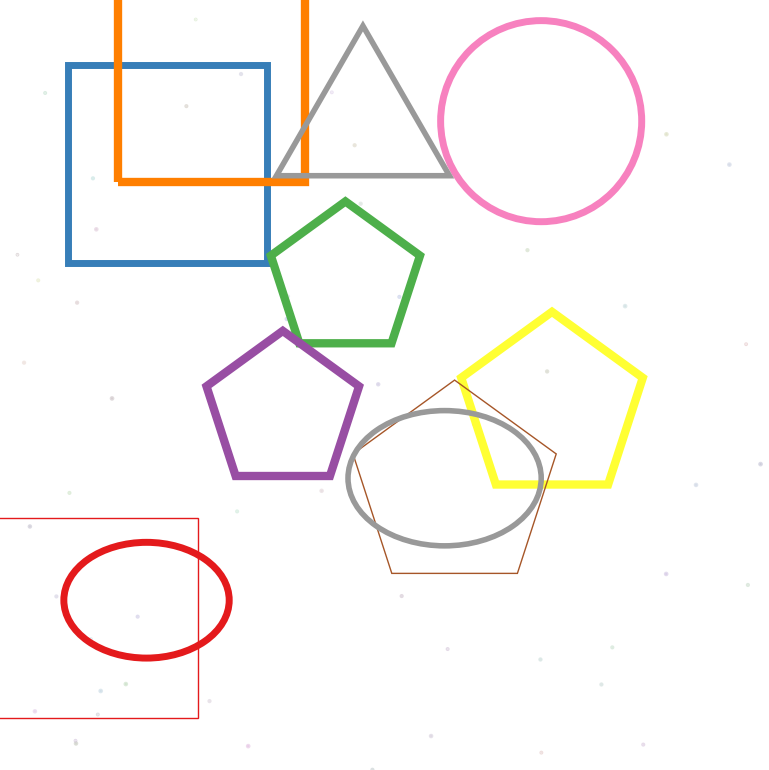[{"shape": "oval", "thickness": 2.5, "radius": 0.54, "center": [0.19, 0.221]}, {"shape": "square", "thickness": 0.5, "radius": 0.65, "center": [0.128, 0.198]}, {"shape": "square", "thickness": 2.5, "radius": 0.64, "center": [0.218, 0.787]}, {"shape": "pentagon", "thickness": 3, "radius": 0.51, "center": [0.449, 0.637]}, {"shape": "pentagon", "thickness": 3, "radius": 0.52, "center": [0.367, 0.466]}, {"shape": "square", "thickness": 3, "radius": 0.61, "center": [0.275, 0.885]}, {"shape": "pentagon", "thickness": 3, "radius": 0.62, "center": [0.717, 0.471]}, {"shape": "pentagon", "thickness": 0.5, "radius": 0.69, "center": [0.59, 0.368]}, {"shape": "circle", "thickness": 2.5, "radius": 0.65, "center": [0.703, 0.843]}, {"shape": "oval", "thickness": 2, "radius": 0.63, "center": [0.577, 0.379]}, {"shape": "triangle", "thickness": 2, "radius": 0.65, "center": [0.471, 0.837]}]